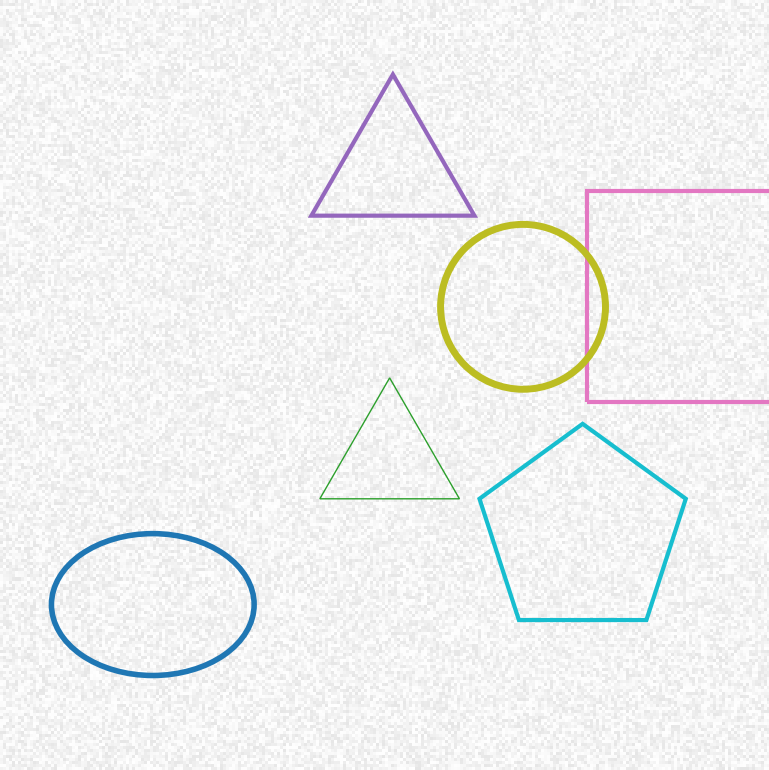[{"shape": "oval", "thickness": 2, "radius": 0.66, "center": [0.198, 0.215]}, {"shape": "triangle", "thickness": 0.5, "radius": 0.52, "center": [0.506, 0.405]}, {"shape": "triangle", "thickness": 1.5, "radius": 0.61, "center": [0.51, 0.781]}, {"shape": "square", "thickness": 1.5, "radius": 0.68, "center": [0.899, 0.615]}, {"shape": "circle", "thickness": 2.5, "radius": 0.54, "center": [0.679, 0.602]}, {"shape": "pentagon", "thickness": 1.5, "radius": 0.7, "center": [0.757, 0.309]}]